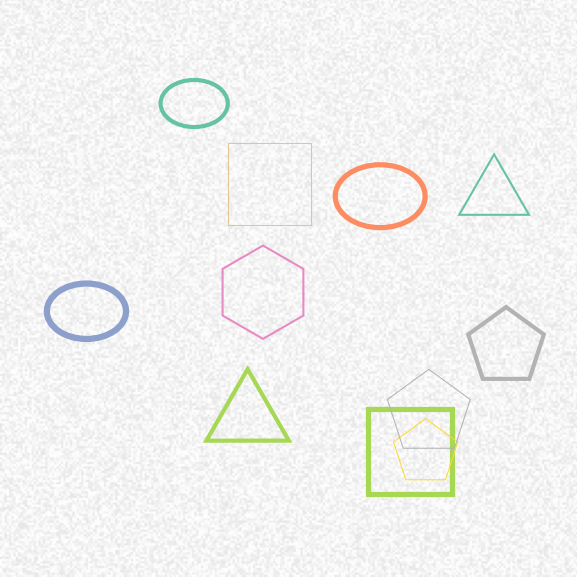[{"shape": "triangle", "thickness": 1, "radius": 0.35, "center": [0.856, 0.662]}, {"shape": "oval", "thickness": 2, "radius": 0.29, "center": [0.336, 0.82]}, {"shape": "oval", "thickness": 2.5, "radius": 0.39, "center": [0.658, 0.659]}, {"shape": "oval", "thickness": 3, "radius": 0.34, "center": [0.15, 0.46]}, {"shape": "hexagon", "thickness": 1, "radius": 0.4, "center": [0.455, 0.493]}, {"shape": "square", "thickness": 2.5, "radius": 0.37, "center": [0.71, 0.217]}, {"shape": "triangle", "thickness": 2, "radius": 0.41, "center": [0.429, 0.277]}, {"shape": "pentagon", "thickness": 0.5, "radius": 0.29, "center": [0.737, 0.216]}, {"shape": "square", "thickness": 0.5, "radius": 0.36, "center": [0.467, 0.681]}, {"shape": "pentagon", "thickness": 0.5, "radius": 0.38, "center": [0.743, 0.284]}, {"shape": "pentagon", "thickness": 2, "radius": 0.34, "center": [0.876, 0.399]}]